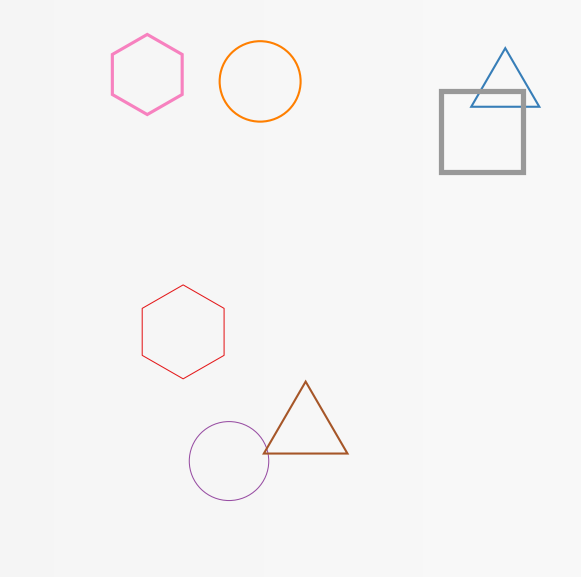[{"shape": "hexagon", "thickness": 0.5, "radius": 0.41, "center": [0.315, 0.424]}, {"shape": "triangle", "thickness": 1, "radius": 0.34, "center": [0.869, 0.848]}, {"shape": "circle", "thickness": 0.5, "radius": 0.34, "center": [0.394, 0.201]}, {"shape": "circle", "thickness": 1, "radius": 0.35, "center": [0.448, 0.858]}, {"shape": "triangle", "thickness": 1, "radius": 0.42, "center": [0.526, 0.255]}, {"shape": "hexagon", "thickness": 1.5, "radius": 0.35, "center": [0.253, 0.87]}, {"shape": "square", "thickness": 2.5, "radius": 0.35, "center": [0.829, 0.771]}]